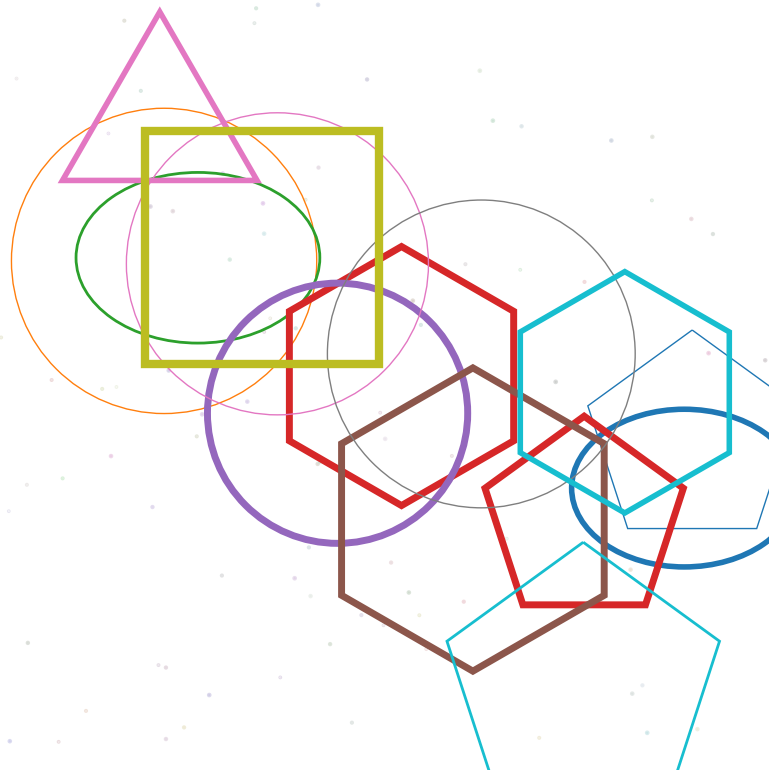[{"shape": "oval", "thickness": 2, "radius": 0.73, "center": [0.889, 0.366]}, {"shape": "pentagon", "thickness": 0.5, "radius": 0.71, "center": [0.899, 0.429]}, {"shape": "circle", "thickness": 0.5, "radius": 0.99, "center": [0.213, 0.661]}, {"shape": "oval", "thickness": 1, "radius": 0.79, "center": [0.257, 0.665]}, {"shape": "hexagon", "thickness": 2.5, "radius": 0.84, "center": [0.521, 0.512]}, {"shape": "pentagon", "thickness": 2.5, "radius": 0.68, "center": [0.759, 0.324]}, {"shape": "circle", "thickness": 2.5, "radius": 0.84, "center": [0.438, 0.463]}, {"shape": "hexagon", "thickness": 2.5, "radius": 0.98, "center": [0.614, 0.325]}, {"shape": "triangle", "thickness": 2, "radius": 0.73, "center": [0.207, 0.839]}, {"shape": "circle", "thickness": 0.5, "radius": 0.98, "center": [0.36, 0.657]}, {"shape": "circle", "thickness": 0.5, "radius": 1.0, "center": [0.625, 0.54]}, {"shape": "square", "thickness": 3, "radius": 0.76, "center": [0.34, 0.679]}, {"shape": "hexagon", "thickness": 2, "radius": 0.78, "center": [0.811, 0.491]}, {"shape": "pentagon", "thickness": 1, "radius": 0.93, "center": [0.757, 0.11]}]